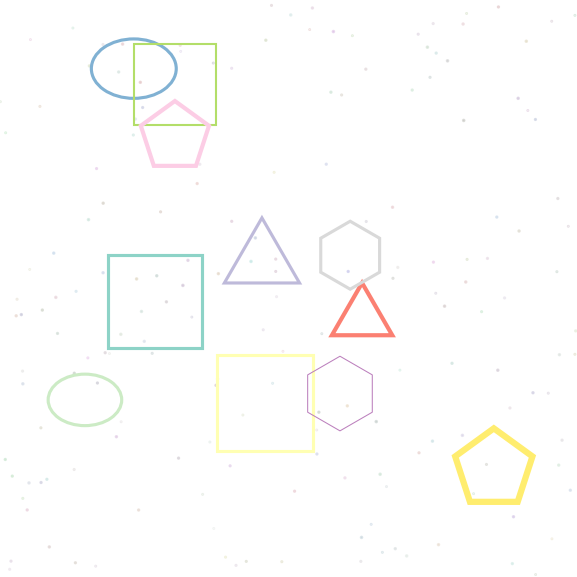[{"shape": "square", "thickness": 1.5, "radius": 0.4, "center": [0.268, 0.477]}, {"shape": "square", "thickness": 1.5, "radius": 0.42, "center": [0.459, 0.302]}, {"shape": "triangle", "thickness": 1.5, "radius": 0.38, "center": [0.454, 0.547]}, {"shape": "triangle", "thickness": 2, "radius": 0.3, "center": [0.627, 0.449]}, {"shape": "oval", "thickness": 1.5, "radius": 0.37, "center": [0.232, 0.88]}, {"shape": "square", "thickness": 1, "radius": 0.35, "center": [0.303, 0.853]}, {"shape": "pentagon", "thickness": 2, "radius": 0.31, "center": [0.303, 0.762]}, {"shape": "hexagon", "thickness": 1.5, "radius": 0.29, "center": [0.606, 0.557]}, {"shape": "hexagon", "thickness": 0.5, "radius": 0.32, "center": [0.589, 0.318]}, {"shape": "oval", "thickness": 1.5, "radius": 0.32, "center": [0.147, 0.307]}, {"shape": "pentagon", "thickness": 3, "radius": 0.35, "center": [0.855, 0.187]}]